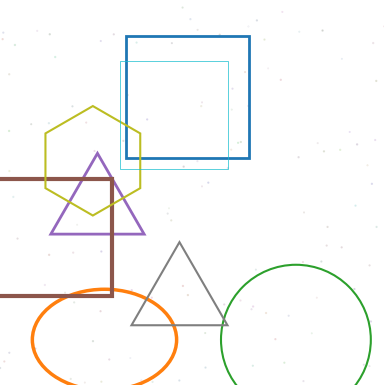[{"shape": "square", "thickness": 2, "radius": 0.8, "center": [0.486, 0.748]}, {"shape": "oval", "thickness": 2.5, "radius": 0.94, "center": [0.271, 0.118]}, {"shape": "circle", "thickness": 1.5, "radius": 0.97, "center": [0.769, 0.118]}, {"shape": "triangle", "thickness": 2, "radius": 0.7, "center": [0.253, 0.462]}, {"shape": "square", "thickness": 3, "radius": 0.76, "center": [0.138, 0.382]}, {"shape": "triangle", "thickness": 1.5, "radius": 0.72, "center": [0.466, 0.227]}, {"shape": "hexagon", "thickness": 1.5, "radius": 0.71, "center": [0.241, 0.582]}, {"shape": "square", "thickness": 0.5, "radius": 0.7, "center": [0.452, 0.701]}]